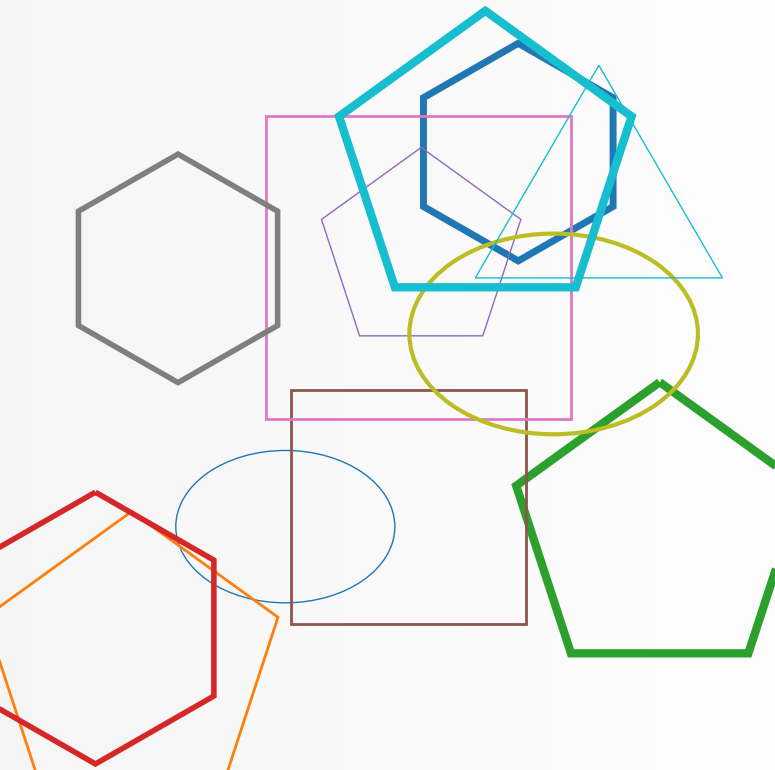[{"shape": "hexagon", "thickness": 2.5, "radius": 0.71, "center": [0.669, 0.802]}, {"shape": "oval", "thickness": 0.5, "radius": 0.71, "center": [0.368, 0.316]}, {"shape": "pentagon", "thickness": 1, "radius": 0.99, "center": [0.17, 0.137]}, {"shape": "pentagon", "thickness": 3, "radius": 0.97, "center": [0.851, 0.309]}, {"shape": "hexagon", "thickness": 2, "radius": 0.88, "center": [0.123, 0.184]}, {"shape": "pentagon", "thickness": 0.5, "radius": 0.68, "center": [0.543, 0.673]}, {"shape": "square", "thickness": 1, "radius": 0.76, "center": [0.527, 0.341]}, {"shape": "square", "thickness": 1, "radius": 0.98, "center": [0.54, 0.652]}, {"shape": "hexagon", "thickness": 2, "radius": 0.74, "center": [0.23, 0.651]}, {"shape": "oval", "thickness": 1.5, "radius": 0.93, "center": [0.714, 0.566]}, {"shape": "pentagon", "thickness": 3, "radius": 0.99, "center": [0.626, 0.787]}, {"shape": "triangle", "thickness": 0.5, "radius": 0.92, "center": [0.773, 0.731]}]